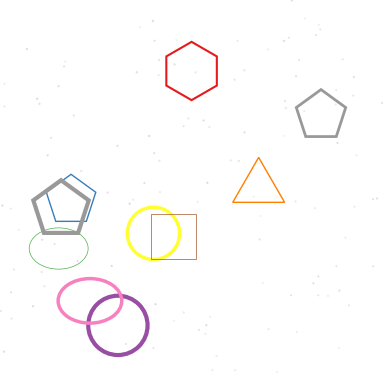[{"shape": "hexagon", "thickness": 1.5, "radius": 0.38, "center": [0.498, 0.816]}, {"shape": "pentagon", "thickness": 1, "radius": 0.34, "center": [0.185, 0.48]}, {"shape": "oval", "thickness": 0.5, "radius": 0.38, "center": [0.152, 0.355]}, {"shape": "circle", "thickness": 3, "radius": 0.39, "center": [0.306, 0.155]}, {"shape": "triangle", "thickness": 1, "radius": 0.39, "center": [0.672, 0.513]}, {"shape": "circle", "thickness": 2.5, "radius": 0.34, "center": [0.399, 0.394]}, {"shape": "square", "thickness": 0.5, "radius": 0.29, "center": [0.451, 0.386]}, {"shape": "oval", "thickness": 2.5, "radius": 0.41, "center": [0.234, 0.219]}, {"shape": "pentagon", "thickness": 2, "radius": 0.34, "center": [0.834, 0.7]}, {"shape": "pentagon", "thickness": 3, "radius": 0.38, "center": [0.159, 0.456]}]